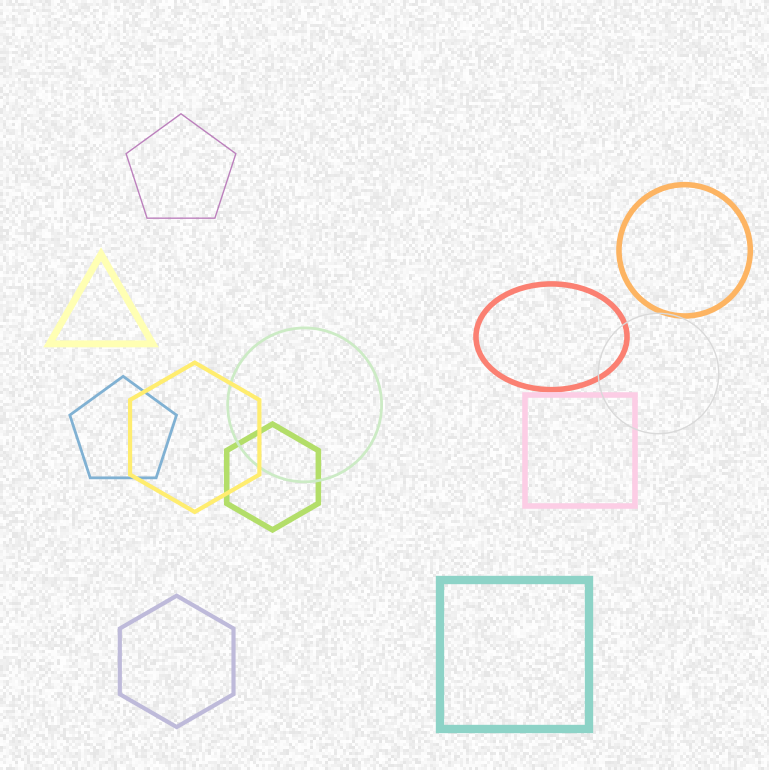[{"shape": "square", "thickness": 3, "radius": 0.49, "center": [0.668, 0.15]}, {"shape": "triangle", "thickness": 2.5, "radius": 0.39, "center": [0.131, 0.592]}, {"shape": "hexagon", "thickness": 1.5, "radius": 0.43, "center": [0.229, 0.141]}, {"shape": "oval", "thickness": 2, "radius": 0.49, "center": [0.716, 0.563]}, {"shape": "pentagon", "thickness": 1, "radius": 0.36, "center": [0.16, 0.438]}, {"shape": "circle", "thickness": 2, "radius": 0.43, "center": [0.889, 0.675]}, {"shape": "hexagon", "thickness": 2, "radius": 0.34, "center": [0.354, 0.381]}, {"shape": "square", "thickness": 2, "radius": 0.36, "center": [0.754, 0.415]}, {"shape": "circle", "thickness": 0.5, "radius": 0.39, "center": [0.855, 0.515]}, {"shape": "pentagon", "thickness": 0.5, "radius": 0.37, "center": [0.235, 0.777]}, {"shape": "circle", "thickness": 1, "radius": 0.5, "center": [0.396, 0.474]}, {"shape": "hexagon", "thickness": 1.5, "radius": 0.48, "center": [0.253, 0.432]}]